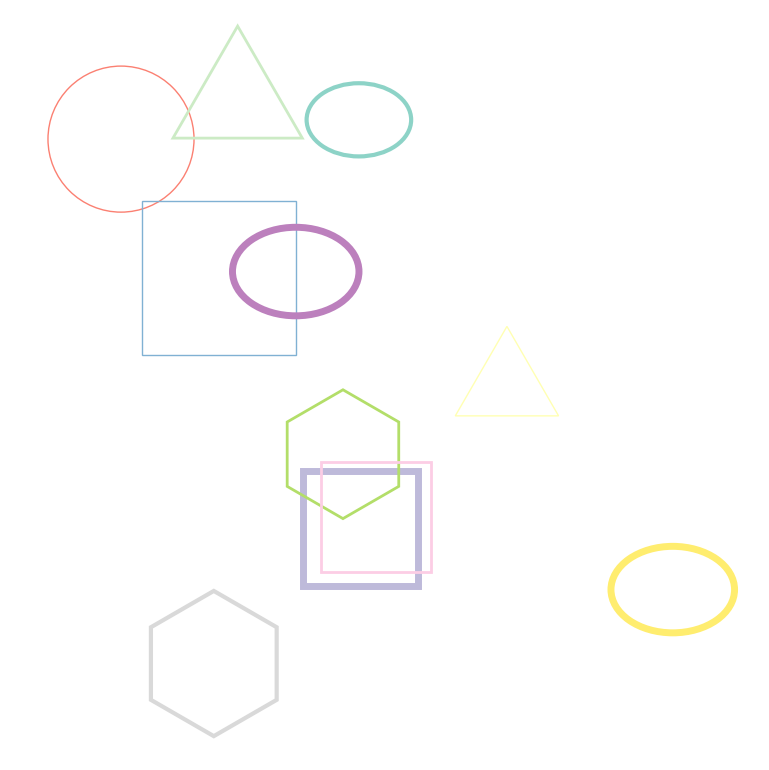[{"shape": "oval", "thickness": 1.5, "radius": 0.34, "center": [0.466, 0.844]}, {"shape": "triangle", "thickness": 0.5, "radius": 0.39, "center": [0.658, 0.499]}, {"shape": "square", "thickness": 2.5, "radius": 0.37, "center": [0.468, 0.313]}, {"shape": "circle", "thickness": 0.5, "radius": 0.47, "center": [0.157, 0.819]}, {"shape": "square", "thickness": 0.5, "radius": 0.5, "center": [0.285, 0.639]}, {"shape": "hexagon", "thickness": 1, "radius": 0.42, "center": [0.445, 0.41]}, {"shape": "square", "thickness": 1, "radius": 0.36, "center": [0.488, 0.328]}, {"shape": "hexagon", "thickness": 1.5, "radius": 0.47, "center": [0.278, 0.138]}, {"shape": "oval", "thickness": 2.5, "radius": 0.41, "center": [0.384, 0.647]}, {"shape": "triangle", "thickness": 1, "radius": 0.48, "center": [0.309, 0.869]}, {"shape": "oval", "thickness": 2.5, "radius": 0.4, "center": [0.874, 0.234]}]